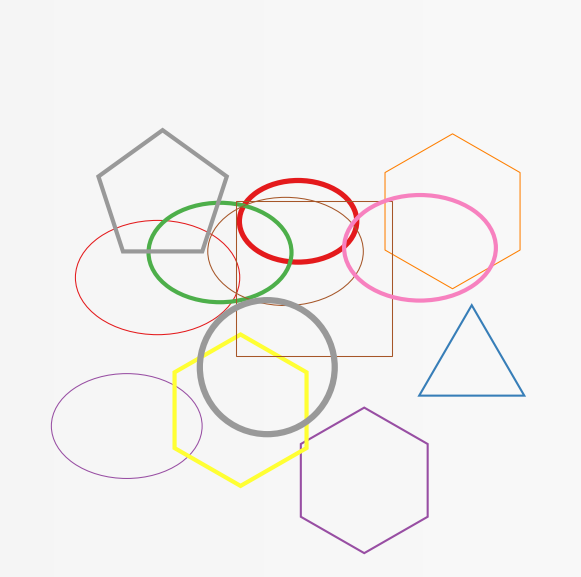[{"shape": "oval", "thickness": 2.5, "radius": 0.5, "center": [0.513, 0.616]}, {"shape": "oval", "thickness": 0.5, "radius": 0.71, "center": [0.271, 0.519]}, {"shape": "triangle", "thickness": 1, "radius": 0.52, "center": [0.812, 0.366]}, {"shape": "oval", "thickness": 2, "radius": 0.61, "center": [0.379, 0.562]}, {"shape": "oval", "thickness": 0.5, "radius": 0.65, "center": [0.218, 0.261]}, {"shape": "hexagon", "thickness": 1, "radius": 0.63, "center": [0.627, 0.167]}, {"shape": "hexagon", "thickness": 0.5, "radius": 0.67, "center": [0.779, 0.633]}, {"shape": "hexagon", "thickness": 2, "radius": 0.66, "center": [0.414, 0.289]}, {"shape": "square", "thickness": 0.5, "radius": 0.67, "center": [0.541, 0.517]}, {"shape": "oval", "thickness": 0.5, "radius": 0.67, "center": [0.491, 0.564]}, {"shape": "oval", "thickness": 2, "radius": 0.65, "center": [0.723, 0.57]}, {"shape": "circle", "thickness": 3, "radius": 0.58, "center": [0.46, 0.363]}, {"shape": "pentagon", "thickness": 2, "radius": 0.58, "center": [0.28, 0.658]}]